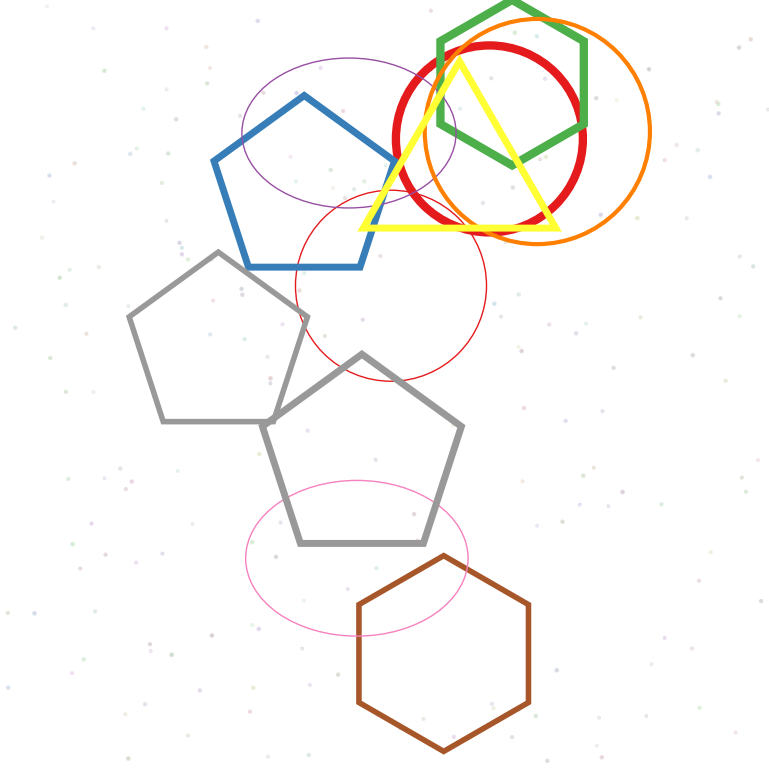[{"shape": "circle", "thickness": 0.5, "radius": 0.62, "center": [0.508, 0.629]}, {"shape": "circle", "thickness": 3, "radius": 0.61, "center": [0.636, 0.82]}, {"shape": "pentagon", "thickness": 2.5, "radius": 0.62, "center": [0.395, 0.753]}, {"shape": "hexagon", "thickness": 3, "radius": 0.54, "center": [0.665, 0.893]}, {"shape": "oval", "thickness": 0.5, "radius": 0.7, "center": [0.453, 0.827]}, {"shape": "circle", "thickness": 1.5, "radius": 0.73, "center": [0.698, 0.829]}, {"shape": "triangle", "thickness": 2.5, "radius": 0.72, "center": [0.597, 0.776]}, {"shape": "hexagon", "thickness": 2, "radius": 0.64, "center": [0.576, 0.151]}, {"shape": "oval", "thickness": 0.5, "radius": 0.72, "center": [0.463, 0.275]}, {"shape": "pentagon", "thickness": 2.5, "radius": 0.68, "center": [0.47, 0.404]}, {"shape": "pentagon", "thickness": 2, "radius": 0.61, "center": [0.283, 0.551]}]